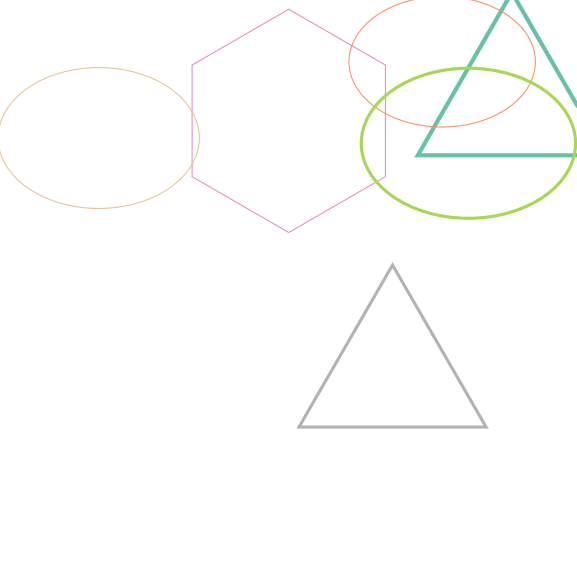[{"shape": "triangle", "thickness": 2, "radius": 0.94, "center": [0.886, 0.824]}, {"shape": "oval", "thickness": 0.5, "radius": 0.81, "center": [0.766, 0.892]}, {"shape": "hexagon", "thickness": 0.5, "radius": 0.97, "center": [0.5, 0.79]}, {"shape": "oval", "thickness": 1.5, "radius": 0.93, "center": [0.811, 0.751]}, {"shape": "oval", "thickness": 0.5, "radius": 0.87, "center": [0.171, 0.76]}, {"shape": "triangle", "thickness": 1.5, "radius": 0.94, "center": [0.68, 0.353]}]